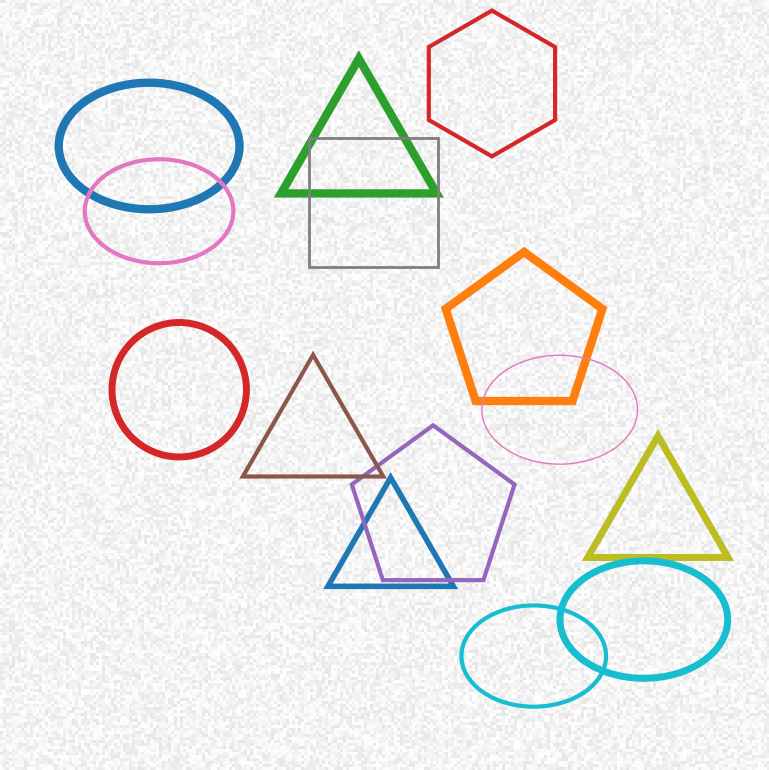[{"shape": "oval", "thickness": 3, "radius": 0.59, "center": [0.194, 0.81]}, {"shape": "triangle", "thickness": 2, "radius": 0.47, "center": [0.507, 0.286]}, {"shape": "pentagon", "thickness": 3, "radius": 0.54, "center": [0.681, 0.566]}, {"shape": "triangle", "thickness": 3, "radius": 0.58, "center": [0.466, 0.807]}, {"shape": "circle", "thickness": 2.5, "radius": 0.44, "center": [0.233, 0.494]}, {"shape": "hexagon", "thickness": 1.5, "radius": 0.47, "center": [0.639, 0.892]}, {"shape": "pentagon", "thickness": 1.5, "radius": 0.56, "center": [0.563, 0.336]}, {"shape": "triangle", "thickness": 1.5, "radius": 0.53, "center": [0.407, 0.434]}, {"shape": "oval", "thickness": 1.5, "radius": 0.48, "center": [0.207, 0.726]}, {"shape": "oval", "thickness": 0.5, "radius": 0.51, "center": [0.727, 0.468]}, {"shape": "square", "thickness": 1, "radius": 0.42, "center": [0.484, 0.737]}, {"shape": "triangle", "thickness": 2.5, "radius": 0.53, "center": [0.854, 0.329]}, {"shape": "oval", "thickness": 1.5, "radius": 0.47, "center": [0.693, 0.148]}, {"shape": "oval", "thickness": 2.5, "radius": 0.54, "center": [0.836, 0.195]}]